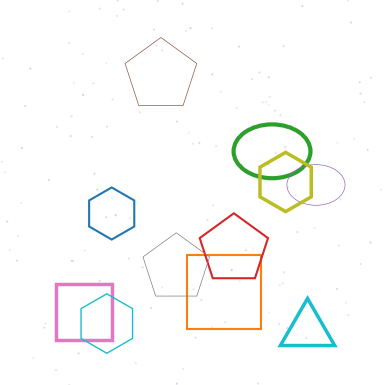[{"shape": "hexagon", "thickness": 1.5, "radius": 0.34, "center": [0.29, 0.446]}, {"shape": "square", "thickness": 1.5, "radius": 0.48, "center": [0.581, 0.241]}, {"shape": "oval", "thickness": 3, "radius": 0.5, "center": [0.707, 0.607]}, {"shape": "pentagon", "thickness": 1.5, "radius": 0.47, "center": [0.607, 0.353]}, {"shape": "oval", "thickness": 0.5, "radius": 0.38, "center": [0.821, 0.52]}, {"shape": "pentagon", "thickness": 0.5, "radius": 0.49, "center": [0.418, 0.805]}, {"shape": "square", "thickness": 2.5, "radius": 0.36, "center": [0.217, 0.189]}, {"shape": "pentagon", "thickness": 0.5, "radius": 0.45, "center": [0.458, 0.305]}, {"shape": "hexagon", "thickness": 2.5, "radius": 0.38, "center": [0.742, 0.527]}, {"shape": "hexagon", "thickness": 1, "radius": 0.39, "center": [0.277, 0.16]}, {"shape": "triangle", "thickness": 2.5, "radius": 0.41, "center": [0.799, 0.143]}]